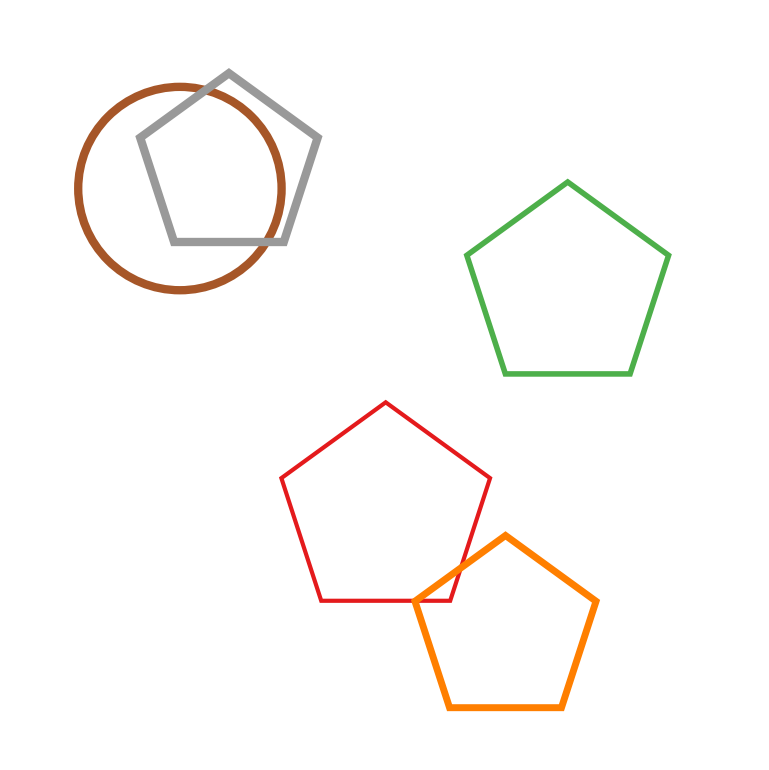[{"shape": "pentagon", "thickness": 1.5, "radius": 0.71, "center": [0.501, 0.335]}, {"shape": "pentagon", "thickness": 2, "radius": 0.69, "center": [0.737, 0.626]}, {"shape": "pentagon", "thickness": 2.5, "radius": 0.62, "center": [0.657, 0.181]}, {"shape": "circle", "thickness": 3, "radius": 0.66, "center": [0.234, 0.755]}, {"shape": "pentagon", "thickness": 3, "radius": 0.61, "center": [0.297, 0.784]}]